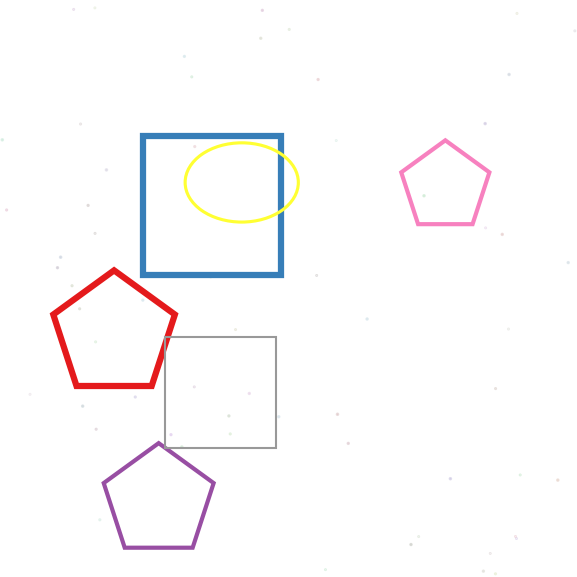[{"shape": "pentagon", "thickness": 3, "radius": 0.55, "center": [0.198, 0.42]}, {"shape": "square", "thickness": 3, "radius": 0.6, "center": [0.367, 0.643]}, {"shape": "pentagon", "thickness": 2, "radius": 0.5, "center": [0.275, 0.132]}, {"shape": "oval", "thickness": 1.5, "radius": 0.49, "center": [0.419, 0.683]}, {"shape": "pentagon", "thickness": 2, "radius": 0.4, "center": [0.771, 0.676]}, {"shape": "square", "thickness": 1, "radius": 0.48, "center": [0.382, 0.32]}]